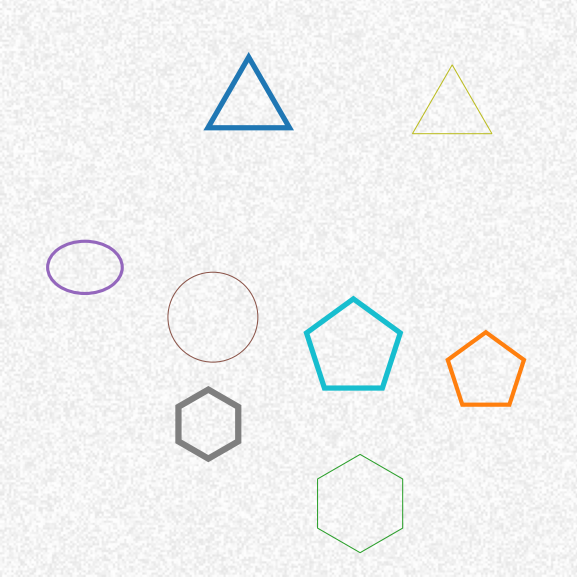[{"shape": "triangle", "thickness": 2.5, "radius": 0.41, "center": [0.431, 0.819]}, {"shape": "pentagon", "thickness": 2, "radius": 0.35, "center": [0.841, 0.354]}, {"shape": "hexagon", "thickness": 0.5, "radius": 0.43, "center": [0.624, 0.127]}, {"shape": "oval", "thickness": 1.5, "radius": 0.32, "center": [0.147, 0.536]}, {"shape": "circle", "thickness": 0.5, "radius": 0.39, "center": [0.369, 0.45]}, {"shape": "hexagon", "thickness": 3, "radius": 0.3, "center": [0.361, 0.265]}, {"shape": "triangle", "thickness": 0.5, "radius": 0.4, "center": [0.783, 0.807]}, {"shape": "pentagon", "thickness": 2.5, "radius": 0.43, "center": [0.612, 0.396]}]